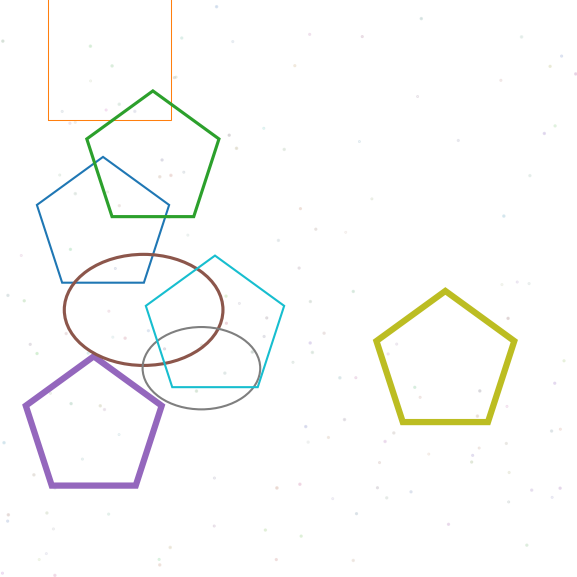[{"shape": "pentagon", "thickness": 1, "radius": 0.6, "center": [0.178, 0.607]}, {"shape": "square", "thickness": 0.5, "radius": 0.53, "center": [0.189, 0.897]}, {"shape": "pentagon", "thickness": 1.5, "radius": 0.6, "center": [0.265, 0.721]}, {"shape": "pentagon", "thickness": 3, "radius": 0.62, "center": [0.162, 0.258]}, {"shape": "oval", "thickness": 1.5, "radius": 0.69, "center": [0.249, 0.463]}, {"shape": "oval", "thickness": 1, "radius": 0.51, "center": [0.349, 0.362]}, {"shape": "pentagon", "thickness": 3, "radius": 0.63, "center": [0.771, 0.37]}, {"shape": "pentagon", "thickness": 1, "radius": 0.63, "center": [0.372, 0.431]}]